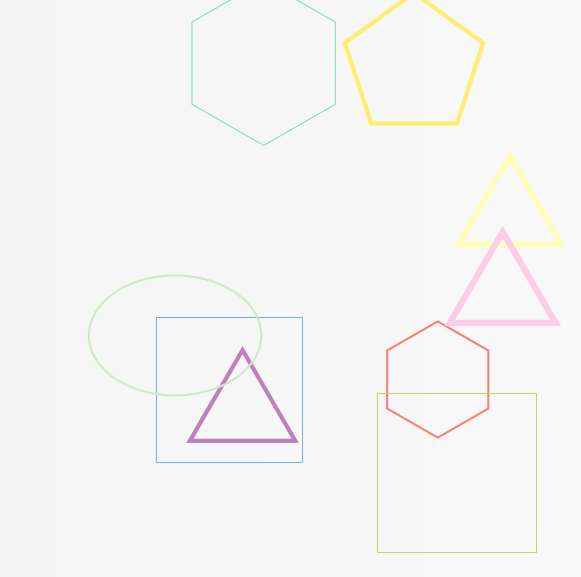[{"shape": "hexagon", "thickness": 0.5, "radius": 0.71, "center": [0.454, 0.89]}, {"shape": "triangle", "thickness": 2.5, "radius": 0.51, "center": [0.877, 0.627]}, {"shape": "hexagon", "thickness": 1, "radius": 0.5, "center": [0.753, 0.342]}, {"shape": "square", "thickness": 0.5, "radius": 0.62, "center": [0.394, 0.325]}, {"shape": "square", "thickness": 0.5, "radius": 0.68, "center": [0.786, 0.181]}, {"shape": "triangle", "thickness": 3, "radius": 0.53, "center": [0.865, 0.492]}, {"shape": "triangle", "thickness": 2, "radius": 0.52, "center": [0.417, 0.288]}, {"shape": "oval", "thickness": 1, "radius": 0.74, "center": [0.301, 0.418]}, {"shape": "pentagon", "thickness": 2, "radius": 0.63, "center": [0.712, 0.886]}]